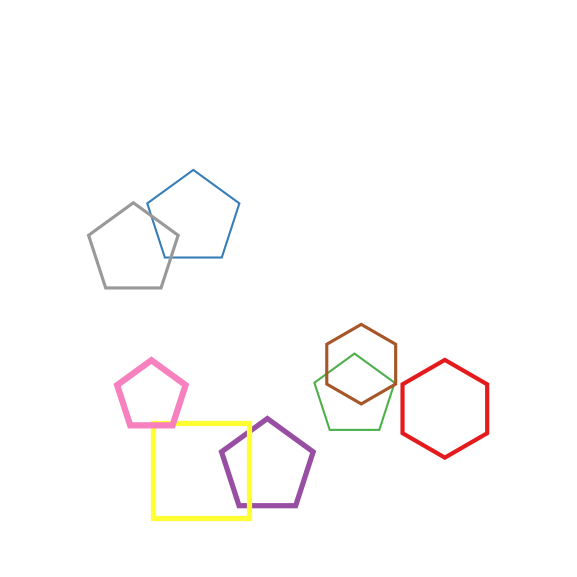[{"shape": "hexagon", "thickness": 2, "radius": 0.42, "center": [0.77, 0.291]}, {"shape": "pentagon", "thickness": 1, "radius": 0.42, "center": [0.335, 0.621]}, {"shape": "pentagon", "thickness": 1, "radius": 0.37, "center": [0.614, 0.314]}, {"shape": "pentagon", "thickness": 2.5, "radius": 0.42, "center": [0.463, 0.191]}, {"shape": "square", "thickness": 2.5, "radius": 0.41, "center": [0.348, 0.185]}, {"shape": "hexagon", "thickness": 1.5, "radius": 0.34, "center": [0.625, 0.369]}, {"shape": "pentagon", "thickness": 3, "radius": 0.31, "center": [0.262, 0.313]}, {"shape": "pentagon", "thickness": 1.5, "radius": 0.41, "center": [0.231, 0.567]}]